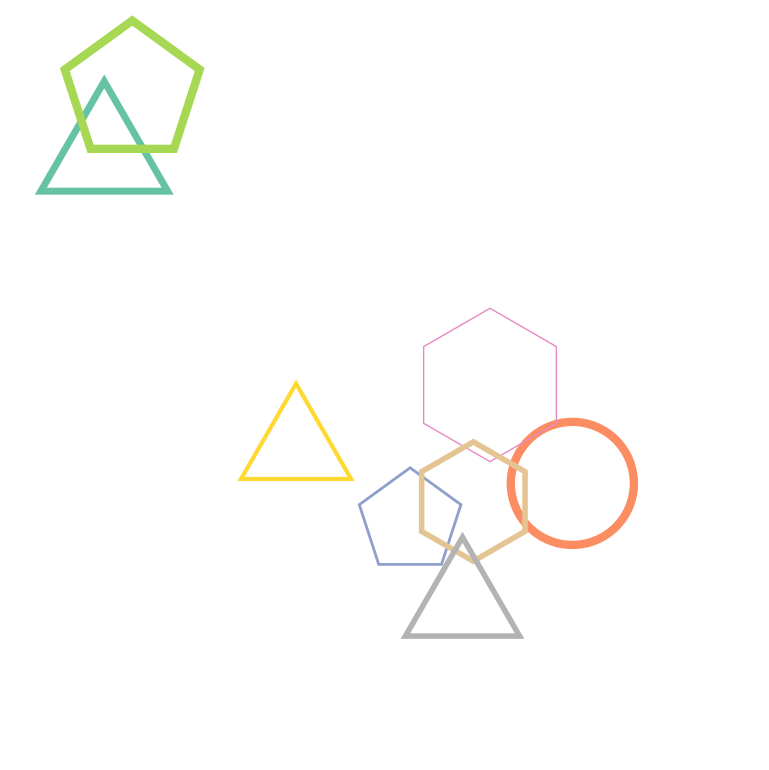[{"shape": "triangle", "thickness": 2.5, "radius": 0.48, "center": [0.135, 0.799]}, {"shape": "circle", "thickness": 3, "radius": 0.4, "center": [0.743, 0.372]}, {"shape": "pentagon", "thickness": 1, "radius": 0.35, "center": [0.533, 0.323]}, {"shape": "hexagon", "thickness": 0.5, "radius": 0.5, "center": [0.636, 0.5]}, {"shape": "pentagon", "thickness": 3, "radius": 0.46, "center": [0.172, 0.881]}, {"shape": "triangle", "thickness": 1.5, "radius": 0.41, "center": [0.384, 0.419]}, {"shape": "hexagon", "thickness": 2, "radius": 0.39, "center": [0.615, 0.349]}, {"shape": "triangle", "thickness": 2, "radius": 0.43, "center": [0.601, 0.217]}]